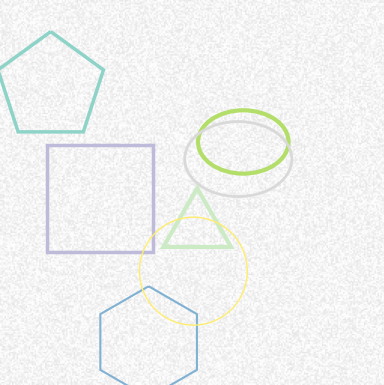[{"shape": "pentagon", "thickness": 2.5, "radius": 0.72, "center": [0.132, 0.774]}, {"shape": "square", "thickness": 2.5, "radius": 0.69, "center": [0.26, 0.485]}, {"shape": "hexagon", "thickness": 1.5, "radius": 0.72, "center": [0.386, 0.112]}, {"shape": "oval", "thickness": 3, "radius": 0.59, "center": [0.632, 0.631]}, {"shape": "oval", "thickness": 2, "radius": 0.7, "center": [0.619, 0.587]}, {"shape": "triangle", "thickness": 3, "radius": 0.51, "center": [0.512, 0.409]}, {"shape": "circle", "thickness": 1, "radius": 0.7, "center": [0.502, 0.296]}]